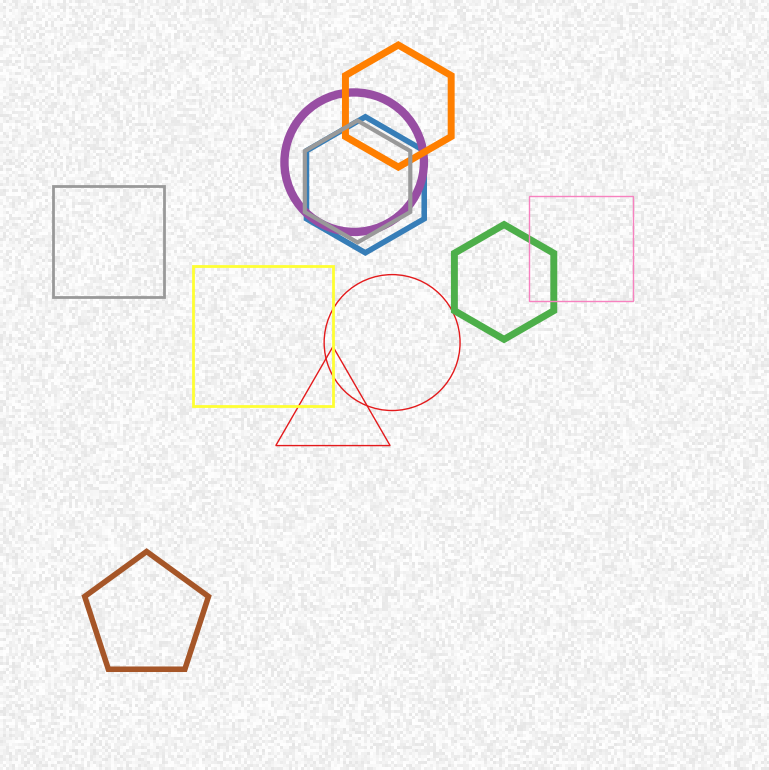[{"shape": "circle", "thickness": 0.5, "radius": 0.44, "center": [0.509, 0.555]}, {"shape": "triangle", "thickness": 0.5, "radius": 0.43, "center": [0.432, 0.464]}, {"shape": "hexagon", "thickness": 2, "radius": 0.44, "center": [0.474, 0.76]}, {"shape": "hexagon", "thickness": 2.5, "radius": 0.37, "center": [0.655, 0.634]}, {"shape": "circle", "thickness": 3, "radius": 0.45, "center": [0.46, 0.789]}, {"shape": "hexagon", "thickness": 2.5, "radius": 0.4, "center": [0.517, 0.862]}, {"shape": "square", "thickness": 1, "radius": 0.45, "center": [0.341, 0.564]}, {"shape": "pentagon", "thickness": 2, "radius": 0.42, "center": [0.19, 0.199]}, {"shape": "square", "thickness": 0.5, "radius": 0.34, "center": [0.755, 0.677]}, {"shape": "hexagon", "thickness": 1.5, "radius": 0.4, "center": [0.464, 0.764]}, {"shape": "square", "thickness": 1, "radius": 0.36, "center": [0.141, 0.686]}]